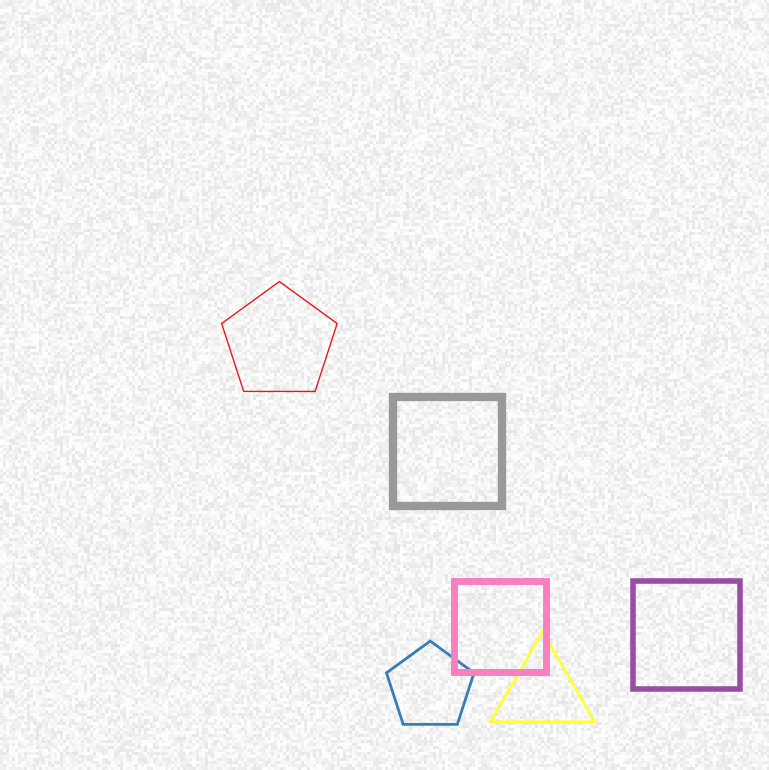[{"shape": "pentagon", "thickness": 0.5, "radius": 0.39, "center": [0.363, 0.555]}, {"shape": "pentagon", "thickness": 1, "radius": 0.3, "center": [0.559, 0.108]}, {"shape": "square", "thickness": 2, "radius": 0.35, "center": [0.891, 0.175]}, {"shape": "triangle", "thickness": 1, "radius": 0.39, "center": [0.705, 0.102]}, {"shape": "square", "thickness": 2.5, "radius": 0.3, "center": [0.65, 0.186]}, {"shape": "square", "thickness": 3, "radius": 0.35, "center": [0.582, 0.414]}]